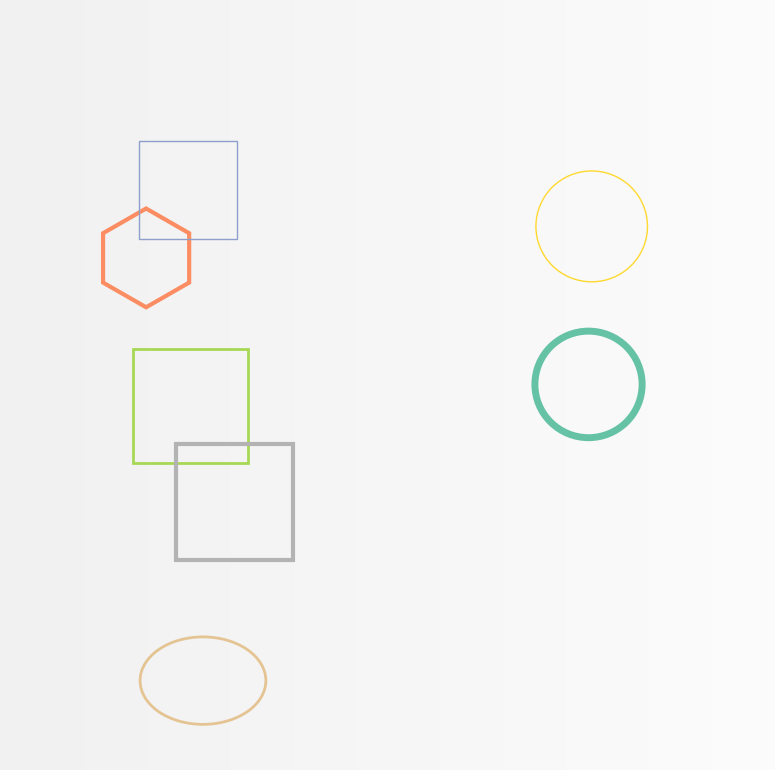[{"shape": "circle", "thickness": 2.5, "radius": 0.35, "center": [0.759, 0.501]}, {"shape": "hexagon", "thickness": 1.5, "radius": 0.32, "center": [0.189, 0.665]}, {"shape": "square", "thickness": 0.5, "radius": 0.32, "center": [0.243, 0.753]}, {"shape": "square", "thickness": 1, "radius": 0.37, "center": [0.245, 0.473]}, {"shape": "circle", "thickness": 0.5, "radius": 0.36, "center": [0.763, 0.706]}, {"shape": "oval", "thickness": 1, "radius": 0.41, "center": [0.262, 0.116]}, {"shape": "square", "thickness": 1.5, "radius": 0.38, "center": [0.303, 0.348]}]